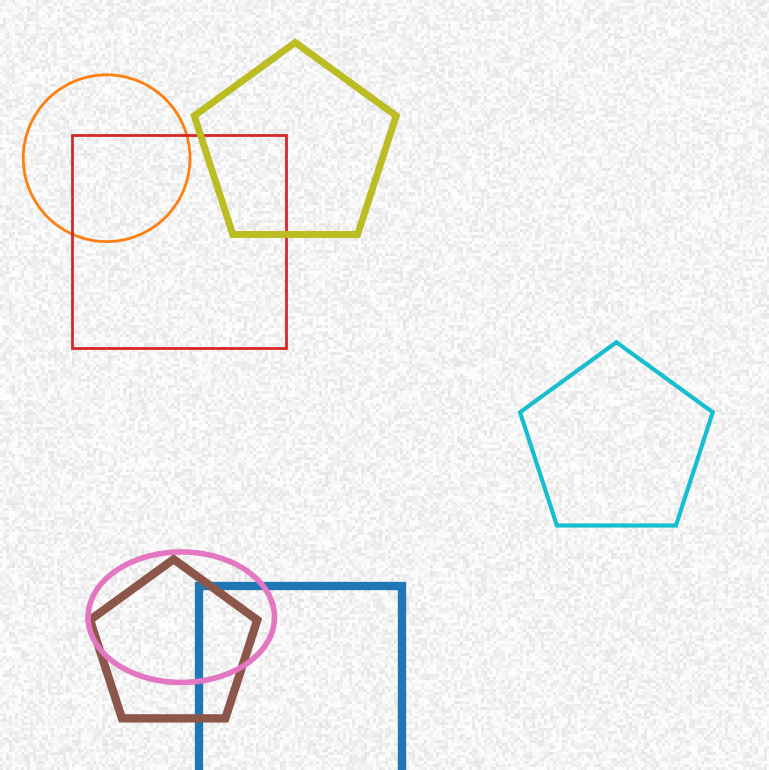[{"shape": "square", "thickness": 3, "radius": 0.66, "center": [0.39, 0.107]}, {"shape": "circle", "thickness": 1, "radius": 0.54, "center": [0.138, 0.795]}, {"shape": "square", "thickness": 1, "radius": 0.69, "center": [0.232, 0.686]}, {"shape": "pentagon", "thickness": 3, "radius": 0.57, "center": [0.225, 0.159]}, {"shape": "oval", "thickness": 2, "radius": 0.61, "center": [0.235, 0.198]}, {"shape": "pentagon", "thickness": 2.5, "radius": 0.69, "center": [0.383, 0.807]}, {"shape": "pentagon", "thickness": 1.5, "radius": 0.66, "center": [0.801, 0.424]}]